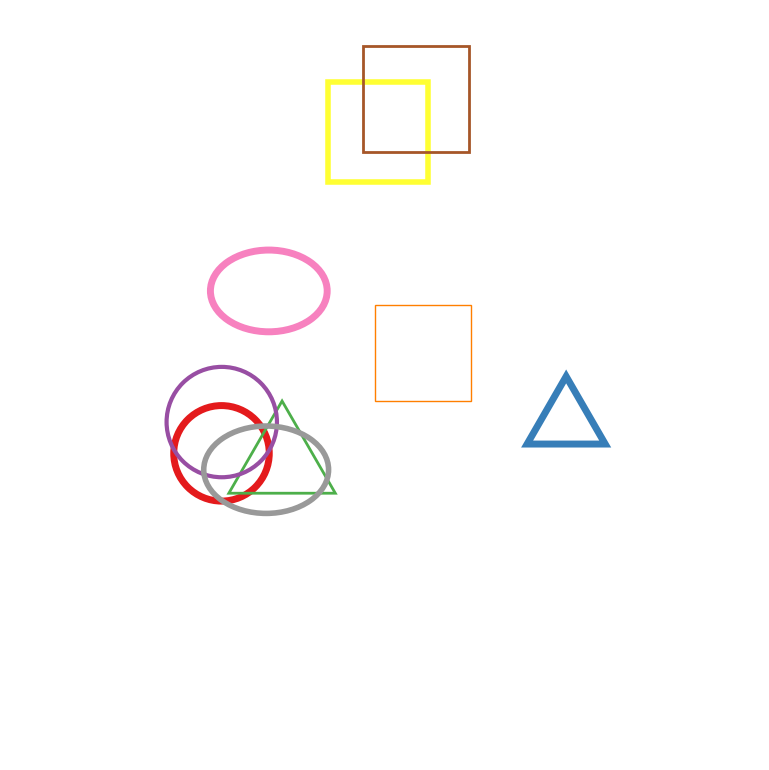[{"shape": "circle", "thickness": 2.5, "radius": 0.31, "center": [0.288, 0.411]}, {"shape": "triangle", "thickness": 2.5, "radius": 0.29, "center": [0.735, 0.453]}, {"shape": "triangle", "thickness": 1, "radius": 0.4, "center": [0.366, 0.399]}, {"shape": "circle", "thickness": 1.5, "radius": 0.36, "center": [0.288, 0.452]}, {"shape": "square", "thickness": 0.5, "radius": 0.31, "center": [0.549, 0.541]}, {"shape": "square", "thickness": 2, "radius": 0.33, "center": [0.491, 0.829]}, {"shape": "square", "thickness": 1, "radius": 0.34, "center": [0.54, 0.871]}, {"shape": "oval", "thickness": 2.5, "radius": 0.38, "center": [0.349, 0.622]}, {"shape": "oval", "thickness": 2, "radius": 0.41, "center": [0.346, 0.39]}]